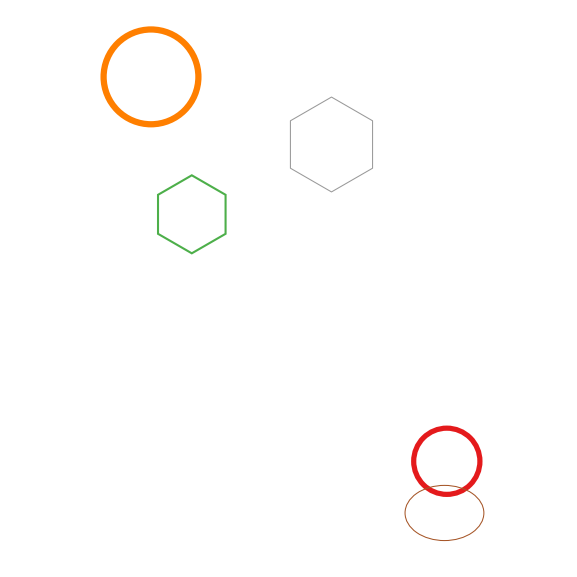[{"shape": "circle", "thickness": 2.5, "radius": 0.29, "center": [0.774, 0.2]}, {"shape": "hexagon", "thickness": 1, "radius": 0.34, "center": [0.332, 0.628]}, {"shape": "circle", "thickness": 3, "radius": 0.41, "center": [0.261, 0.866]}, {"shape": "oval", "thickness": 0.5, "radius": 0.34, "center": [0.77, 0.111]}, {"shape": "hexagon", "thickness": 0.5, "radius": 0.41, "center": [0.574, 0.749]}]